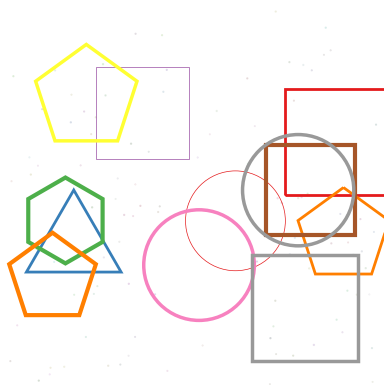[{"shape": "square", "thickness": 2, "radius": 0.69, "center": [0.878, 0.63]}, {"shape": "circle", "thickness": 0.5, "radius": 0.65, "center": [0.612, 0.426]}, {"shape": "triangle", "thickness": 2, "radius": 0.71, "center": [0.192, 0.364]}, {"shape": "hexagon", "thickness": 3, "radius": 0.56, "center": [0.17, 0.427]}, {"shape": "square", "thickness": 0.5, "radius": 0.6, "center": [0.37, 0.707]}, {"shape": "pentagon", "thickness": 2, "radius": 0.62, "center": [0.892, 0.389]}, {"shape": "pentagon", "thickness": 3, "radius": 0.59, "center": [0.136, 0.277]}, {"shape": "pentagon", "thickness": 2.5, "radius": 0.69, "center": [0.224, 0.746]}, {"shape": "square", "thickness": 3, "radius": 0.58, "center": [0.806, 0.506]}, {"shape": "circle", "thickness": 2.5, "radius": 0.72, "center": [0.517, 0.311]}, {"shape": "circle", "thickness": 2.5, "radius": 0.72, "center": [0.774, 0.506]}, {"shape": "square", "thickness": 2.5, "radius": 0.68, "center": [0.792, 0.2]}]